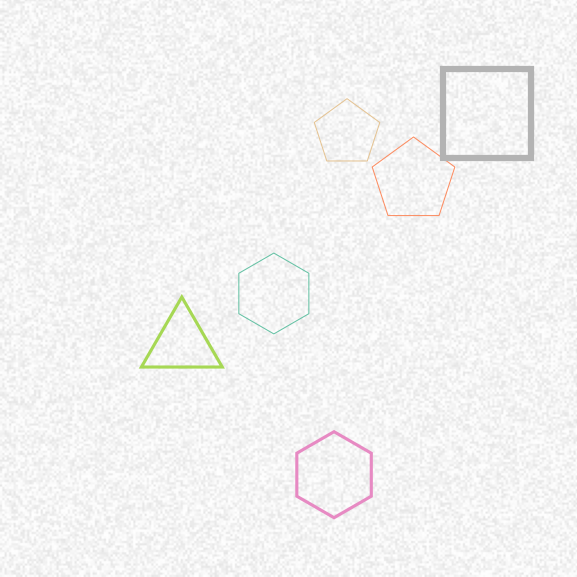[{"shape": "hexagon", "thickness": 0.5, "radius": 0.35, "center": [0.474, 0.491]}, {"shape": "pentagon", "thickness": 0.5, "radius": 0.38, "center": [0.716, 0.687]}, {"shape": "hexagon", "thickness": 1.5, "radius": 0.37, "center": [0.578, 0.177]}, {"shape": "triangle", "thickness": 1.5, "radius": 0.4, "center": [0.315, 0.404]}, {"shape": "pentagon", "thickness": 0.5, "radius": 0.3, "center": [0.601, 0.769]}, {"shape": "square", "thickness": 3, "radius": 0.38, "center": [0.843, 0.802]}]